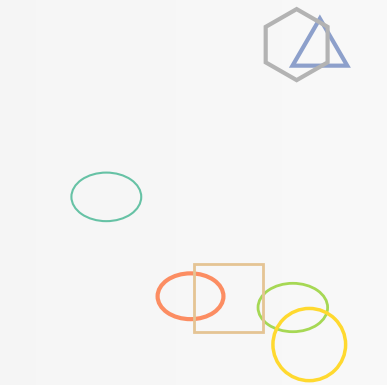[{"shape": "oval", "thickness": 1.5, "radius": 0.45, "center": [0.274, 0.489]}, {"shape": "oval", "thickness": 3, "radius": 0.42, "center": [0.492, 0.23]}, {"shape": "triangle", "thickness": 3, "radius": 0.41, "center": [0.826, 0.87]}, {"shape": "oval", "thickness": 2, "radius": 0.45, "center": [0.756, 0.201]}, {"shape": "circle", "thickness": 2.5, "radius": 0.47, "center": [0.798, 0.105]}, {"shape": "square", "thickness": 2, "radius": 0.44, "center": [0.59, 0.227]}, {"shape": "hexagon", "thickness": 3, "radius": 0.46, "center": [0.766, 0.884]}]